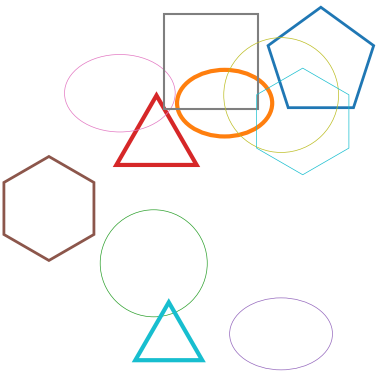[{"shape": "pentagon", "thickness": 2, "radius": 0.72, "center": [0.833, 0.837]}, {"shape": "oval", "thickness": 3, "radius": 0.62, "center": [0.583, 0.732]}, {"shape": "circle", "thickness": 0.5, "radius": 0.7, "center": [0.399, 0.316]}, {"shape": "triangle", "thickness": 3, "radius": 0.6, "center": [0.406, 0.632]}, {"shape": "oval", "thickness": 0.5, "radius": 0.67, "center": [0.73, 0.133]}, {"shape": "hexagon", "thickness": 2, "radius": 0.68, "center": [0.127, 0.458]}, {"shape": "oval", "thickness": 0.5, "radius": 0.72, "center": [0.311, 0.758]}, {"shape": "square", "thickness": 1.5, "radius": 0.61, "center": [0.548, 0.84]}, {"shape": "circle", "thickness": 0.5, "radius": 0.75, "center": [0.73, 0.753]}, {"shape": "hexagon", "thickness": 0.5, "radius": 0.69, "center": [0.786, 0.685]}, {"shape": "triangle", "thickness": 3, "radius": 0.5, "center": [0.438, 0.115]}]